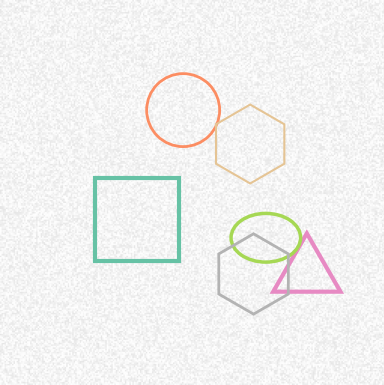[{"shape": "square", "thickness": 3, "radius": 0.54, "center": [0.356, 0.43]}, {"shape": "circle", "thickness": 2, "radius": 0.47, "center": [0.476, 0.714]}, {"shape": "triangle", "thickness": 3, "radius": 0.5, "center": [0.797, 0.293]}, {"shape": "oval", "thickness": 2.5, "radius": 0.45, "center": [0.69, 0.382]}, {"shape": "hexagon", "thickness": 1.5, "radius": 0.51, "center": [0.65, 0.626]}, {"shape": "hexagon", "thickness": 2, "radius": 0.52, "center": [0.659, 0.288]}]